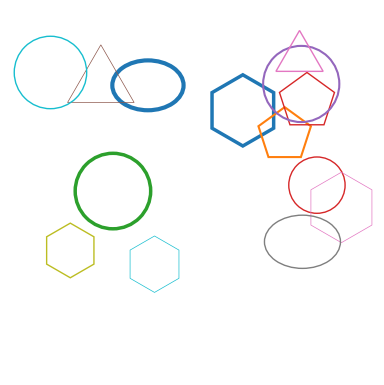[{"shape": "hexagon", "thickness": 2.5, "radius": 0.46, "center": [0.631, 0.713]}, {"shape": "oval", "thickness": 3, "radius": 0.46, "center": [0.384, 0.778]}, {"shape": "pentagon", "thickness": 1.5, "radius": 0.36, "center": [0.739, 0.65]}, {"shape": "circle", "thickness": 2.5, "radius": 0.49, "center": [0.293, 0.504]}, {"shape": "circle", "thickness": 1, "radius": 0.37, "center": [0.823, 0.519]}, {"shape": "pentagon", "thickness": 1, "radius": 0.38, "center": [0.797, 0.737]}, {"shape": "circle", "thickness": 1.5, "radius": 0.49, "center": [0.782, 0.782]}, {"shape": "triangle", "thickness": 0.5, "radius": 0.5, "center": [0.262, 0.784]}, {"shape": "hexagon", "thickness": 0.5, "radius": 0.46, "center": [0.887, 0.461]}, {"shape": "triangle", "thickness": 1, "radius": 0.35, "center": [0.778, 0.85]}, {"shape": "oval", "thickness": 1, "radius": 0.49, "center": [0.786, 0.372]}, {"shape": "hexagon", "thickness": 1, "radius": 0.35, "center": [0.183, 0.349]}, {"shape": "circle", "thickness": 1, "radius": 0.47, "center": [0.131, 0.812]}, {"shape": "hexagon", "thickness": 0.5, "radius": 0.37, "center": [0.401, 0.314]}]